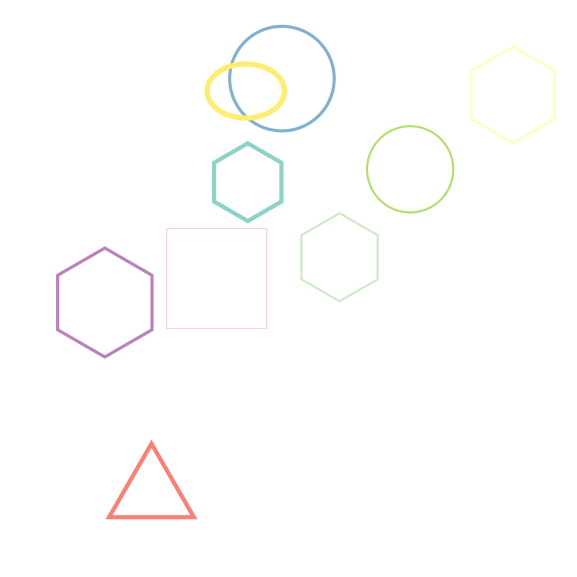[{"shape": "hexagon", "thickness": 2, "radius": 0.34, "center": [0.429, 0.684]}, {"shape": "hexagon", "thickness": 1, "radius": 0.42, "center": [0.888, 0.835]}, {"shape": "triangle", "thickness": 2, "radius": 0.42, "center": [0.262, 0.146]}, {"shape": "circle", "thickness": 1.5, "radius": 0.45, "center": [0.488, 0.863]}, {"shape": "circle", "thickness": 1, "radius": 0.37, "center": [0.71, 0.706]}, {"shape": "square", "thickness": 0.5, "radius": 0.43, "center": [0.374, 0.517]}, {"shape": "hexagon", "thickness": 1.5, "radius": 0.47, "center": [0.182, 0.475]}, {"shape": "hexagon", "thickness": 1, "radius": 0.38, "center": [0.588, 0.554]}, {"shape": "oval", "thickness": 2.5, "radius": 0.33, "center": [0.426, 0.842]}]